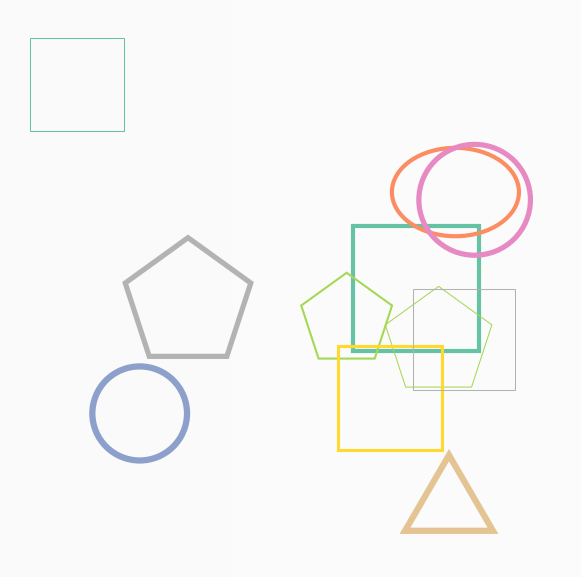[{"shape": "square", "thickness": 0.5, "radius": 0.4, "center": [0.133, 0.853]}, {"shape": "square", "thickness": 2, "radius": 0.54, "center": [0.716, 0.5]}, {"shape": "oval", "thickness": 2, "radius": 0.55, "center": [0.784, 0.667]}, {"shape": "circle", "thickness": 3, "radius": 0.41, "center": [0.24, 0.283]}, {"shape": "circle", "thickness": 2.5, "radius": 0.48, "center": [0.817, 0.653]}, {"shape": "pentagon", "thickness": 0.5, "radius": 0.48, "center": [0.755, 0.407]}, {"shape": "pentagon", "thickness": 1, "radius": 0.41, "center": [0.596, 0.445]}, {"shape": "square", "thickness": 1.5, "radius": 0.45, "center": [0.671, 0.31]}, {"shape": "triangle", "thickness": 3, "radius": 0.44, "center": [0.772, 0.124]}, {"shape": "pentagon", "thickness": 2.5, "radius": 0.57, "center": [0.323, 0.474]}, {"shape": "square", "thickness": 0.5, "radius": 0.44, "center": [0.798, 0.411]}]